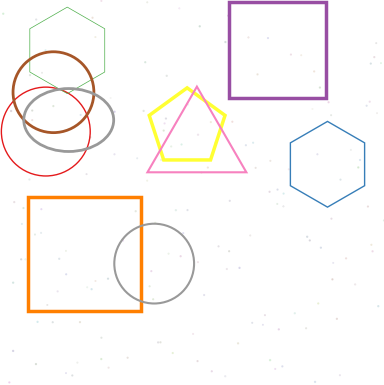[{"shape": "circle", "thickness": 1, "radius": 0.58, "center": [0.119, 0.658]}, {"shape": "hexagon", "thickness": 1, "radius": 0.56, "center": [0.851, 0.573]}, {"shape": "hexagon", "thickness": 0.5, "radius": 0.56, "center": [0.175, 0.869]}, {"shape": "square", "thickness": 2.5, "radius": 0.63, "center": [0.721, 0.87]}, {"shape": "square", "thickness": 2.5, "radius": 0.74, "center": [0.22, 0.34]}, {"shape": "pentagon", "thickness": 2.5, "radius": 0.52, "center": [0.486, 0.668]}, {"shape": "circle", "thickness": 2, "radius": 0.52, "center": [0.139, 0.761]}, {"shape": "triangle", "thickness": 1.5, "radius": 0.74, "center": [0.511, 0.627]}, {"shape": "circle", "thickness": 1.5, "radius": 0.52, "center": [0.4, 0.315]}, {"shape": "oval", "thickness": 2, "radius": 0.58, "center": [0.179, 0.688]}]